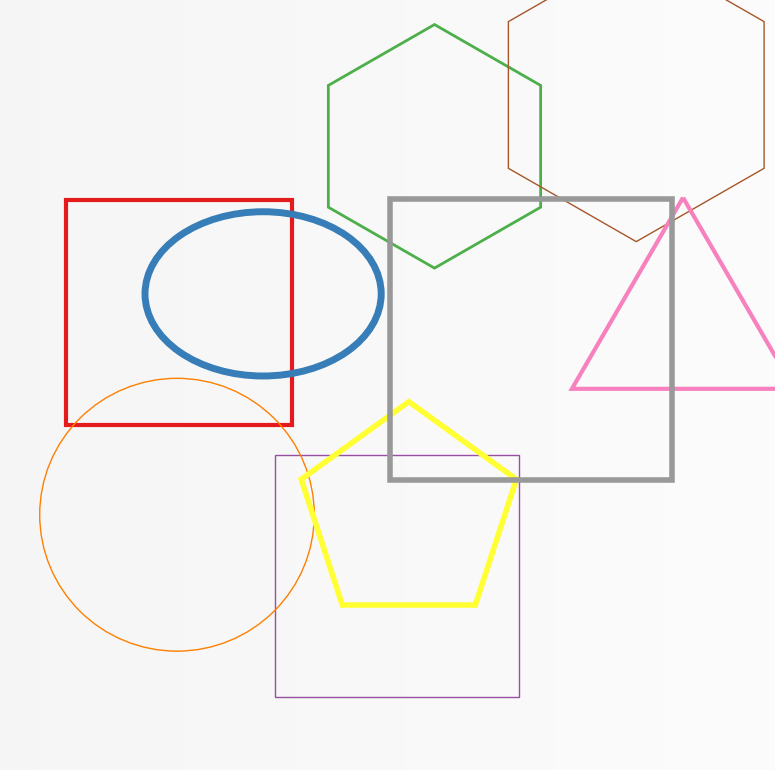[{"shape": "square", "thickness": 1.5, "radius": 0.73, "center": [0.231, 0.594]}, {"shape": "oval", "thickness": 2.5, "radius": 0.76, "center": [0.339, 0.618]}, {"shape": "hexagon", "thickness": 1, "radius": 0.79, "center": [0.561, 0.81]}, {"shape": "square", "thickness": 0.5, "radius": 0.79, "center": [0.513, 0.252]}, {"shape": "circle", "thickness": 0.5, "radius": 0.89, "center": [0.228, 0.332]}, {"shape": "pentagon", "thickness": 2, "radius": 0.73, "center": [0.528, 0.332]}, {"shape": "hexagon", "thickness": 0.5, "radius": 0.95, "center": [0.821, 0.877]}, {"shape": "triangle", "thickness": 1.5, "radius": 0.83, "center": [0.881, 0.578]}, {"shape": "square", "thickness": 2, "radius": 0.91, "center": [0.685, 0.559]}]